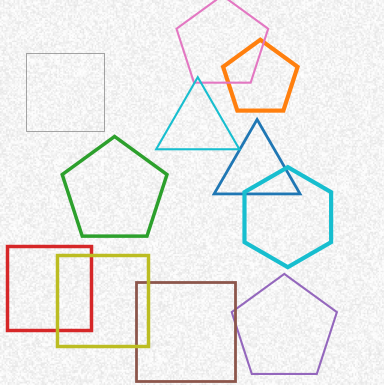[{"shape": "triangle", "thickness": 2, "radius": 0.64, "center": [0.668, 0.561]}, {"shape": "pentagon", "thickness": 3, "radius": 0.51, "center": [0.676, 0.795]}, {"shape": "pentagon", "thickness": 2.5, "radius": 0.72, "center": [0.298, 0.502]}, {"shape": "square", "thickness": 2.5, "radius": 0.54, "center": [0.128, 0.251]}, {"shape": "pentagon", "thickness": 1.5, "radius": 0.72, "center": [0.738, 0.145]}, {"shape": "square", "thickness": 2, "radius": 0.64, "center": [0.482, 0.14]}, {"shape": "pentagon", "thickness": 1.5, "radius": 0.63, "center": [0.577, 0.887]}, {"shape": "square", "thickness": 0.5, "radius": 0.5, "center": [0.169, 0.761]}, {"shape": "square", "thickness": 2.5, "radius": 0.59, "center": [0.265, 0.219]}, {"shape": "hexagon", "thickness": 3, "radius": 0.65, "center": [0.748, 0.436]}, {"shape": "triangle", "thickness": 1.5, "radius": 0.62, "center": [0.514, 0.675]}]